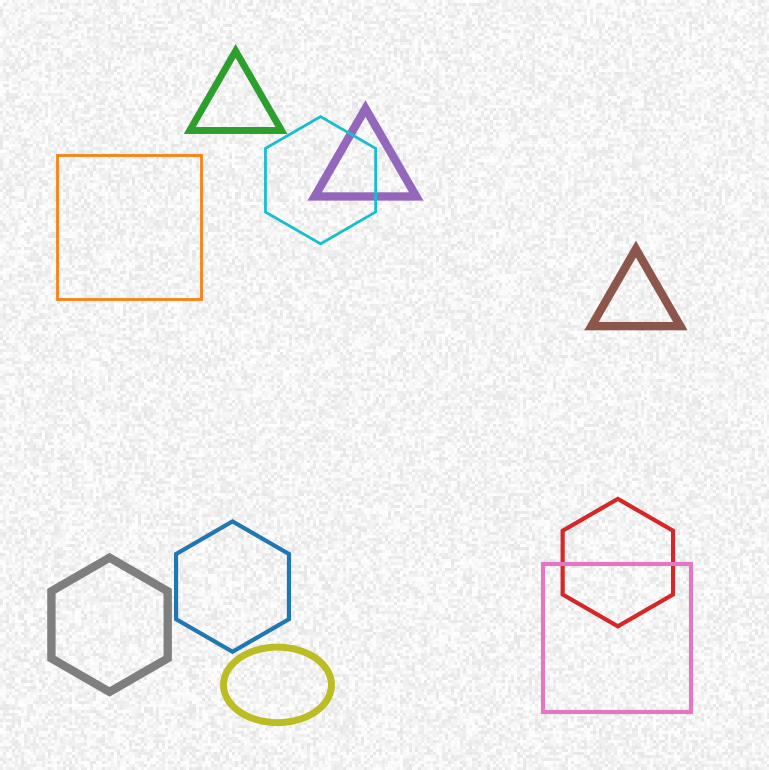[{"shape": "hexagon", "thickness": 1.5, "radius": 0.42, "center": [0.302, 0.238]}, {"shape": "square", "thickness": 1, "radius": 0.47, "center": [0.168, 0.705]}, {"shape": "triangle", "thickness": 2.5, "radius": 0.34, "center": [0.306, 0.865]}, {"shape": "hexagon", "thickness": 1.5, "radius": 0.41, "center": [0.802, 0.269]}, {"shape": "triangle", "thickness": 3, "radius": 0.38, "center": [0.475, 0.783]}, {"shape": "triangle", "thickness": 3, "radius": 0.33, "center": [0.826, 0.61]}, {"shape": "square", "thickness": 1.5, "radius": 0.48, "center": [0.801, 0.171]}, {"shape": "hexagon", "thickness": 3, "radius": 0.44, "center": [0.142, 0.189]}, {"shape": "oval", "thickness": 2.5, "radius": 0.35, "center": [0.36, 0.111]}, {"shape": "hexagon", "thickness": 1, "radius": 0.41, "center": [0.416, 0.766]}]